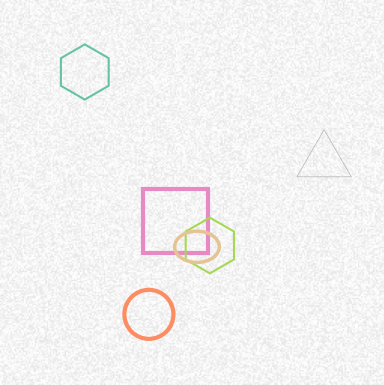[{"shape": "hexagon", "thickness": 1.5, "radius": 0.36, "center": [0.22, 0.813]}, {"shape": "circle", "thickness": 3, "radius": 0.32, "center": [0.387, 0.183]}, {"shape": "square", "thickness": 3, "radius": 0.42, "center": [0.456, 0.426]}, {"shape": "hexagon", "thickness": 1.5, "radius": 0.36, "center": [0.545, 0.362]}, {"shape": "oval", "thickness": 2.5, "radius": 0.29, "center": [0.512, 0.359]}, {"shape": "triangle", "thickness": 0.5, "radius": 0.41, "center": [0.842, 0.582]}]